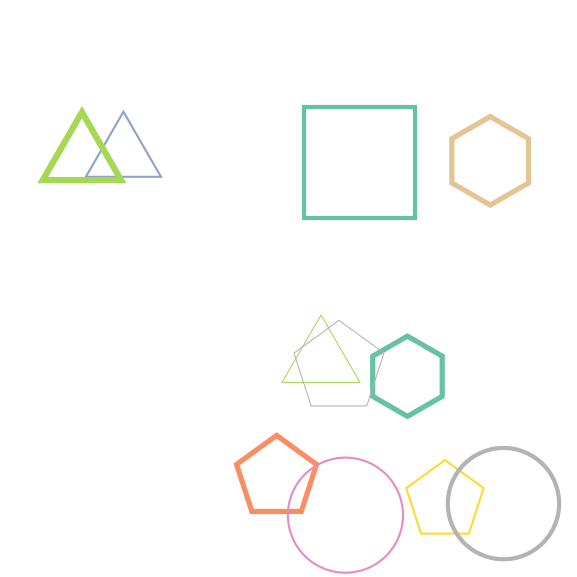[{"shape": "square", "thickness": 2, "radius": 0.48, "center": [0.622, 0.718]}, {"shape": "hexagon", "thickness": 2.5, "radius": 0.35, "center": [0.706, 0.348]}, {"shape": "pentagon", "thickness": 2.5, "radius": 0.36, "center": [0.479, 0.172]}, {"shape": "triangle", "thickness": 1, "radius": 0.38, "center": [0.214, 0.731]}, {"shape": "circle", "thickness": 1, "radius": 0.5, "center": [0.598, 0.107]}, {"shape": "triangle", "thickness": 0.5, "radius": 0.39, "center": [0.556, 0.376]}, {"shape": "triangle", "thickness": 3, "radius": 0.39, "center": [0.142, 0.726]}, {"shape": "pentagon", "thickness": 1, "radius": 0.35, "center": [0.77, 0.132]}, {"shape": "hexagon", "thickness": 2.5, "radius": 0.38, "center": [0.849, 0.721]}, {"shape": "circle", "thickness": 2, "radius": 0.48, "center": [0.872, 0.127]}, {"shape": "pentagon", "thickness": 0.5, "radius": 0.41, "center": [0.587, 0.362]}]